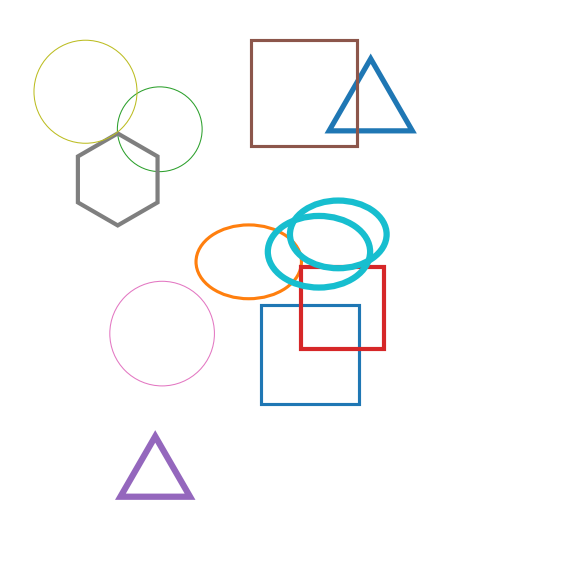[{"shape": "square", "thickness": 1.5, "radius": 0.43, "center": [0.537, 0.386]}, {"shape": "triangle", "thickness": 2.5, "radius": 0.42, "center": [0.642, 0.814]}, {"shape": "oval", "thickness": 1.5, "radius": 0.46, "center": [0.431, 0.546]}, {"shape": "circle", "thickness": 0.5, "radius": 0.37, "center": [0.277, 0.775]}, {"shape": "square", "thickness": 2, "radius": 0.36, "center": [0.593, 0.466]}, {"shape": "triangle", "thickness": 3, "radius": 0.35, "center": [0.269, 0.174]}, {"shape": "square", "thickness": 1.5, "radius": 0.46, "center": [0.527, 0.838]}, {"shape": "circle", "thickness": 0.5, "radius": 0.45, "center": [0.281, 0.421]}, {"shape": "hexagon", "thickness": 2, "radius": 0.4, "center": [0.204, 0.688]}, {"shape": "circle", "thickness": 0.5, "radius": 0.45, "center": [0.148, 0.84]}, {"shape": "oval", "thickness": 3, "radius": 0.44, "center": [0.552, 0.563]}, {"shape": "oval", "thickness": 3, "radius": 0.42, "center": [0.586, 0.593]}]